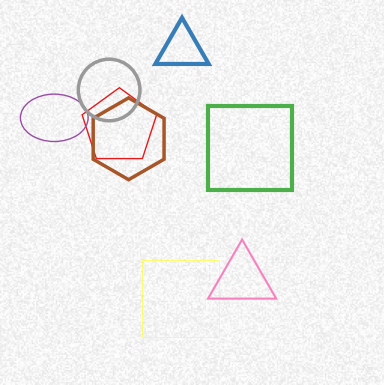[{"shape": "pentagon", "thickness": 1, "radius": 0.51, "center": [0.31, 0.67]}, {"shape": "triangle", "thickness": 3, "radius": 0.4, "center": [0.473, 0.874]}, {"shape": "square", "thickness": 3, "radius": 0.54, "center": [0.649, 0.615]}, {"shape": "oval", "thickness": 1, "radius": 0.44, "center": [0.141, 0.694]}, {"shape": "square", "thickness": 0.5, "radius": 0.5, "center": [0.47, 0.224]}, {"shape": "hexagon", "thickness": 2.5, "radius": 0.53, "center": [0.334, 0.64]}, {"shape": "triangle", "thickness": 1.5, "radius": 0.51, "center": [0.629, 0.276]}, {"shape": "circle", "thickness": 2.5, "radius": 0.4, "center": [0.283, 0.766]}]